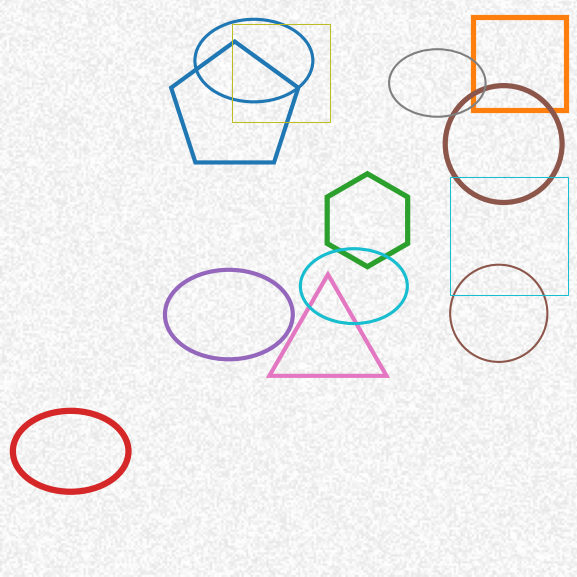[{"shape": "pentagon", "thickness": 2, "radius": 0.58, "center": [0.406, 0.811]}, {"shape": "oval", "thickness": 1.5, "radius": 0.51, "center": [0.44, 0.894]}, {"shape": "square", "thickness": 2.5, "radius": 0.4, "center": [0.9, 0.889]}, {"shape": "hexagon", "thickness": 2.5, "radius": 0.4, "center": [0.636, 0.618]}, {"shape": "oval", "thickness": 3, "radius": 0.5, "center": [0.122, 0.218]}, {"shape": "oval", "thickness": 2, "radius": 0.55, "center": [0.396, 0.454]}, {"shape": "circle", "thickness": 1, "radius": 0.42, "center": [0.864, 0.457]}, {"shape": "circle", "thickness": 2.5, "radius": 0.51, "center": [0.872, 0.75]}, {"shape": "triangle", "thickness": 2, "radius": 0.59, "center": [0.568, 0.407]}, {"shape": "oval", "thickness": 1, "radius": 0.42, "center": [0.757, 0.855]}, {"shape": "square", "thickness": 0.5, "radius": 0.42, "center": [0.486, 0.873]}, {"shape": "square", "thickness": 0.5, "radius": 0.51, "center": [0.881, 0.59]}, {"shape": "oval", "thickness": 1.5, "radius": 0.46, "center": [0.613, 0.504]}]